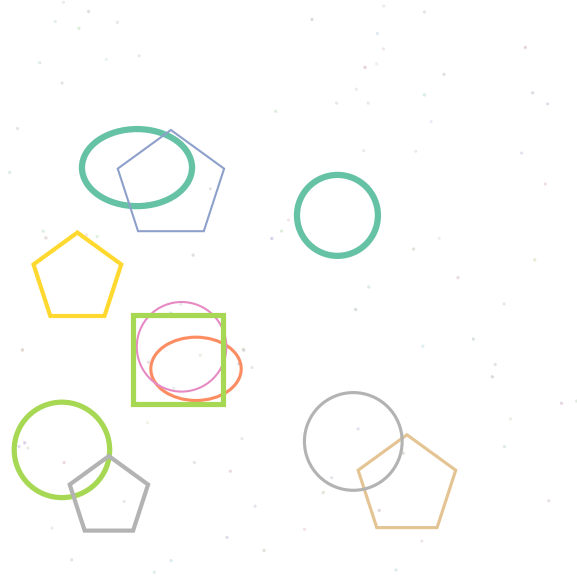[{"shape": "oval", "thickness": 3, "radius": 0.48, "center": [0.237, 0.709]}, {"shape": "circle", "thickness": 3, "radius": 0.35, "center": [0.584, 0.626]}, {"shape": "oval", "thickness": 1.5, "radius": 0.39, "center": [0.339, 0.36]}, {"shape": "pentagon", "thickness": 1, "radius": 0.48, "center": [0.296, 0.677]}, {"shape": "circle", "thickness": 1, "radius": 0.39, "center": [0.314, 0.399]}, {"shape": "square", "thickness": 2.5, "radius": 0.39, "center": [0.308, 0.377]}, {"shape": "circle", "thickness": 2.5, "radius": 0.41, "center": [0.107, 0.22]}, {"shape": "pentagon", "thickness": 2, "radius": 0.4, "center": [0.134, 0.517]}, {"shape": "pentagon", "thickness": 1.5, "radius": 0.44, "center": [0.705, 0.157]}, {"shape": "circle", "thickness": 1.5, "radius": 0.42, "center": [0.612, 0.235]}, {"shape": "pentagon", "thickness": 2, "radius": 0.36, "center": [0.189, 0.138]}]